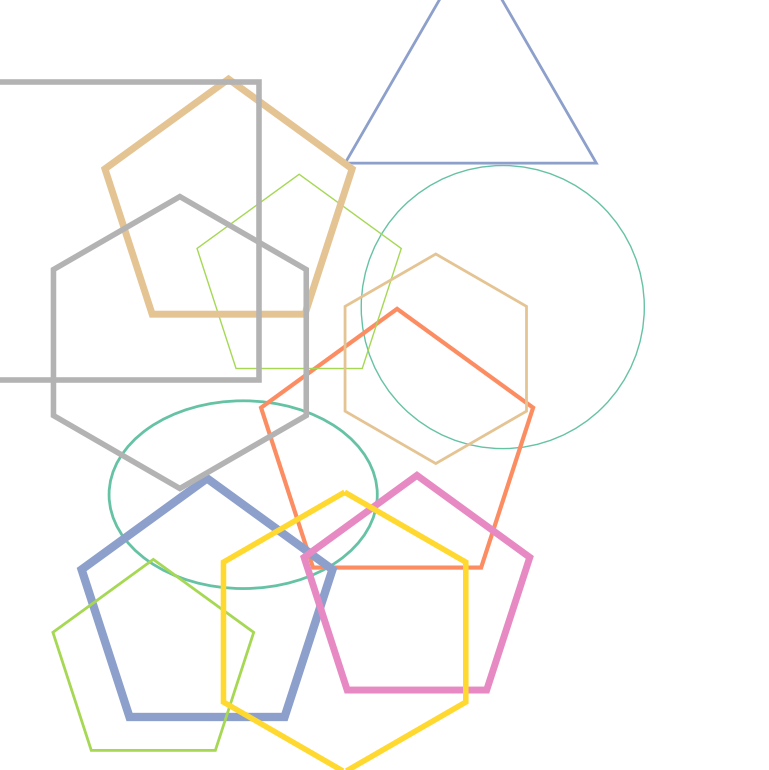[{"shape": "circle", "thickness": 0.5, "radius": 0.92, "center": [0.653, 0.601]}, {"shape": "oval", "thickness": 1, "radius": 0.87, "center": [0.316, 0.358]}, {"shape": "pentagon", "thickness": 1.5, "radius": 0.93, "center": [0.516, 0.413]}, {"shape": "pentagon", "thickness": 3, "radius": 0.86, "center": [0.269, 0.207]}, {"shape": "triangle", "thickness": 1, "radius": 0.94, "center": [0.611, 0.882]}, {"shape": "pentagon", "thickness": 2.5, "radius": 0.77, "center": [0.541, 0.229]}, {"shape": "pentagon", "thickness": 1, "radius": 0.69, "center": [0.199, 0.136]}, {"shape": "pentagon", "thickness": 0.5, "radius": 0.7, "center": [0.389, 0.634]}, {"shape": "hexagon", "thickness": 2, "radius": 0.91, "center": [0.448, 0.179]}, {"shape": "hexagon", "thickness": 1, "radius": 0.68, "center": [0.566, 0.534]}, {"shape": "pentagon", "thickness": 2.5, "radius": 0.84, "center": [0.297, 0.729]}, {"shape": "hexagon", "thickness": 2, "radius": 0.95, "center": [0.234, 0.555]}, {"shape": "square", "thickness": 2, "radius": 0.97, "center": [0.143, 0.7]}]